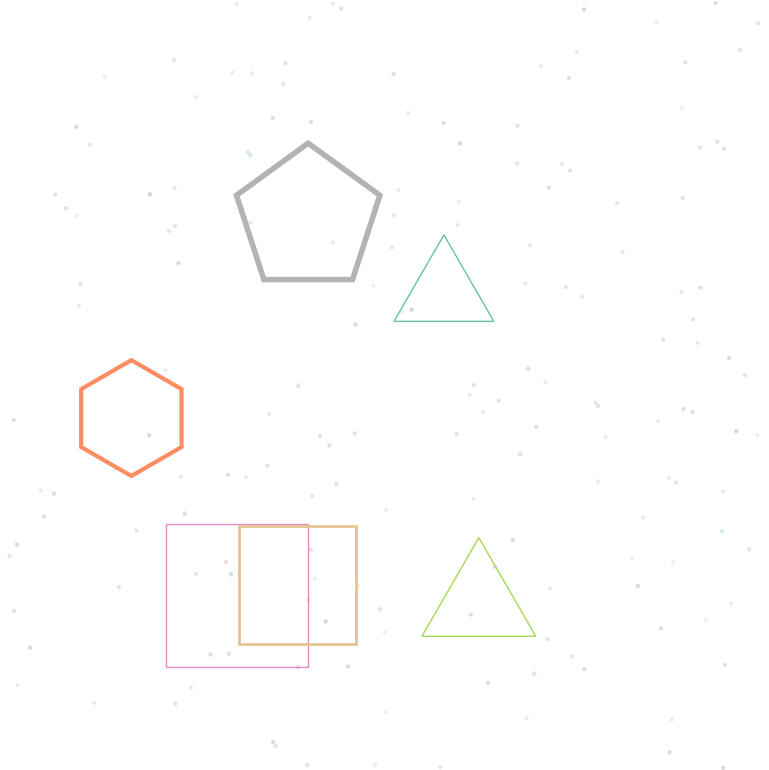[{"shape": "triangle", "thickness": 0.5, "radius": 0.37, "center": [0.577, 0.62]}, {"shape": "hexagon", "thickness": 1.5, "radius": 0.38, "center": [0.171, 0.457]}, {"shape": "square", "thickness": 0.5, "radius": 0.46, "center": [0.308, 0.227]}, {"shape": "triangle", "thickness": 0.5, "radius": 0.43, "center": [0.622, 0.216]}, {"shape": "square", "thickness": 1, "radius": 0.38, "center": [0.386, 0.24]}, {"shape": "pentagon", "thickness": 2, "radius": 0.49, "center": [0.4, 0.716]}]